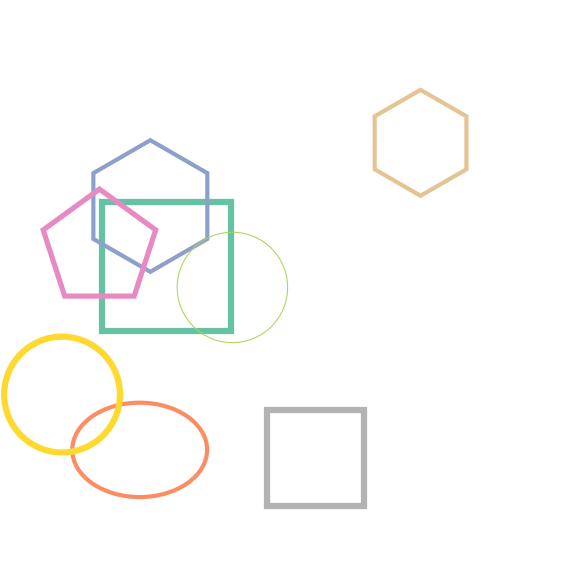[{"shape": "square", "thickness": 3, "radius": 0.56, "center": [0.288, 0.538]}, {"shape": "oval", "thickness": 2, "radius": 0.58, "center": [0.242, 0.22]}, {"shape": "hexagon", "thickness": 2, "radius": 0.57, "center": [0.26, 0.642]}, {"shape": "pentagon", "thickness": 2.5, "radius": 0.51, "center": [0.172, 0.569]}, {"shape": "circle", "thickness": 0.5, "radius": 0.48, "center": [0.402, 0.501]}, {"shape": "circle", "thickness": 3, "radius": 0.5, "center": [0.107, 0.316]}, {"shape": "hexagon", "thickness": 2, "radius": 0.46, "center": [0.728, 0.752]}, {"shape": "square", "thickness": 3, "radius": 0.42, "center": [0.546, 0.206]}]